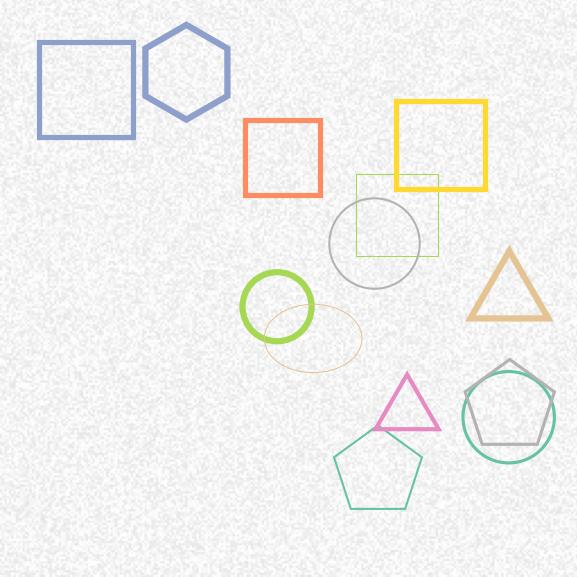[{"shape": "pentagon", "thickness": 1, "radius": 0.4, "center": [0.654, 0.183]}, {"shape": "circle", "thickness": 1.5, "radius": 0.4, "center": [0.881, 0.277]}, {"shape": "square", "thickness": 2.5, "radius": 0.32, "center": [0.488, 0.726]}, {"shape": "hexagon", "thickness": 3, "radius": 0.41, "center": [0.323, 0.874]}, {"shape": "square", "thickness": 2.5, "radius": 0.41, "center": [0.149, 0.844]}, {"shape": "triangle", "thickness": 2, "radius": 0.32, "center": [0.705, 0.288]}, {"shape": "square", "thickness": 0.5, "radius": 0.36, "center": [0.687, 0.627]}, {"shape": "circle", "thickness": 3, "radius": 0.3, "center": [0.48, 0.468]}, {"shape": "square", "thickness": 2.5, "radius": 0.38, "center": [0.762, 0.748]}, {"shape": "oval", "thickness": 0.5, "radius": 0.42, "center": [0.542, 0.413]}, {"shape": "triangle", "thickness": 3, "radius": 0.39, "center": [0.882, 0.487]}, {"shape": "circle", "thickness": 1, "radius": 0.39, "center": [0.649, 0.577]}, {"shape": "pentagon", "thickness": 1.5, "radius": 0.41, "center": [0.883, 0.295]}]